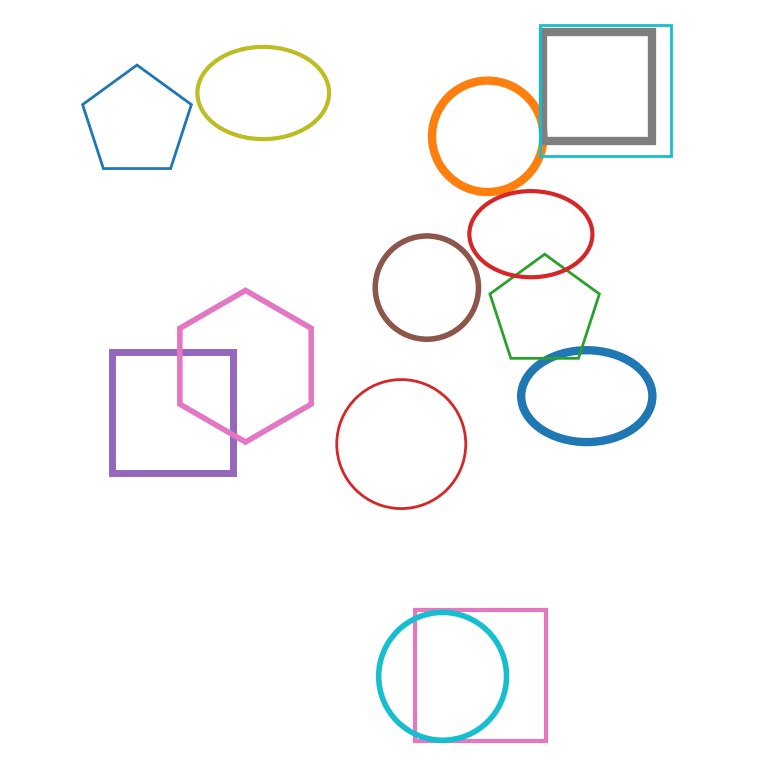[{"shape": "oval", "thickness": 3, "radius": 0.43, "center": [0.762, 0.486]}, {"shape": "pentagon", "thickness": 1, "radius": 0.37, "center": [0.178, 0.841]}, {"shape": "circle", "thickness": 3, "radius": 0.36, "center": [0.633, 0.823]}, {"shape": "pentagon", "thickness": 1, "radius": 0.37, "center": [0.707, 0.595]}, {"shape": "oval", "thickness": 1.5, "radius": 0.4, "center": [0.689, 0.696]}, {"shape": "circle", "thickness": 1, "radius": 0.42, "center": [0.521, 0.423]}, {"shape": "square", "thickness": 2.5, "radius": 0.39, "center": [0.224, 0.465]}, {"shape": "circle", "thickness": 2, "radius": 0.34, "center": [0.554, 0.626]}, {"shape": "square", "thickness": 1.5, "radius": 0.42, "center": [0.624, 0.123]}, {"shape": "hexagon", "thickness": 2, "radius": 0.49, "center": [0.319, 0.524]}, {"shape": "square", "thickness": 3, "radius": 0.35, "center": [0.776, 0.888]}, {"shape": "oval", "thickness": 1.5, "radius": 0.43, "center": [0.342, 0.879]}, {"shape": "square", "thickness": 1, "radius": 0.43, "center": [0.786, 0.883]}, {"shape": "circle", "thickness": 2, "radius": 0.42, "center": [0.575, 0.122]}]